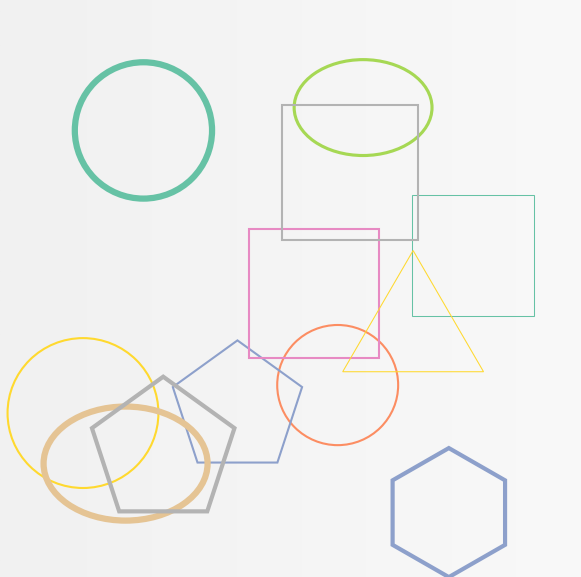[{"shape": "square", "thickness": 0.5, "radius": 0.53, "center": [0.814, 0.556]}, {"shape": "circle", "thickness": 3, "radius": 0.59, "center": [0.247, 0.773]}, {"shape": "circle", "thickness": 1, "radius": 0.52, "center": [0.581, 0.332]}, {"shape": "pentagon", "thickness": 1, "radius": 0.58, "center": [0.409, 0.293]}, {"shape": "hexagon", "thickness": 2, "radius": 0.56, "center": [0.772, 0.112]}, {"shape": "square", "thickness": 1, "radius": 0.56, "center": [0.54, 0.491]}, {"shape": "oval", "thickness": 1.5, "radius": 0.59, "center": [0.625, 0.813]}, {"shape": "circle", "thickness": 1, "radius": 0.65, "center": [0.143, 0.284]}, {"shape": "triangle", "thickness": 0.5, "radius": 0.7, "center": [0.711, 0.425]}, {"shape": "oval", "thickness": 3, "radius": 0.71, "center": [0.216, 0.196]}, {"shape": "pentagon", "thickness": 2, "radius": 0.64, "center": [0.281, 0.218]}, {"shape": "square", "thickness": 1, "radius": 0.59, "center": [0.601, 0.7]}]